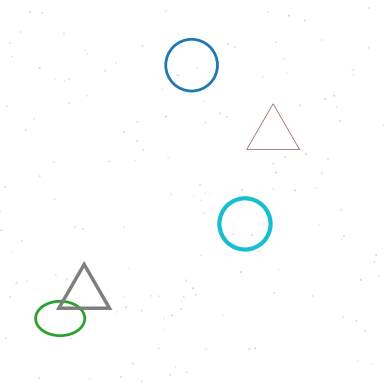[{"shape": "circle", "thickness": 2, "radius": 0.34, "center": [0.498, 0.831]}, {"shape": "oval", "thickness": 2, "radius": 0.32, "center": [0.156, 0.173]}, {"shape": "triangle", "thickness": 0.5, "radius": 0.4, "center": [0.709, 0.651]}, {"shape": "triangle", "thickness": 2.5, "radius": 0.38, "center": [0.219, 0.237]}, {"shape": "circle", "thickness": 3, "radius": 0.33, "center": [0.636, 0.418]}]